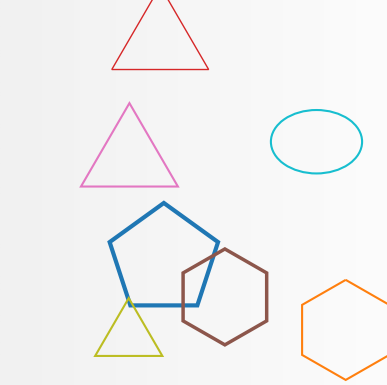[{"shape": "pentagon", "thickness": 3, "radius": 0.74, "center": [0.423, 0.326]}, {"shape": "hexagon", "thickness": 1.5, "radius": 0.65, "center": [0.892, 0.143]}, {"shape": "triangle", "thickness": 1, "radius": 0.72, "center": [0.413, 0.892]}, {"shape": "hexagon", "thickness": 2.5, "radius": 0.62, "center": [0.58, 0.229]}, {"shape": "triangle", "thickness": 1.5, "radius": 0.72, "center": [0.334, 0.588]}, {"shape": "triangle", "thickness": 1.5, "radius": 0.5, "center": [0.332, 0.126]}, {"shape": "oval", "thickness": 1.5, "radius": 0.59, "center": [0.817, 0.632]}]